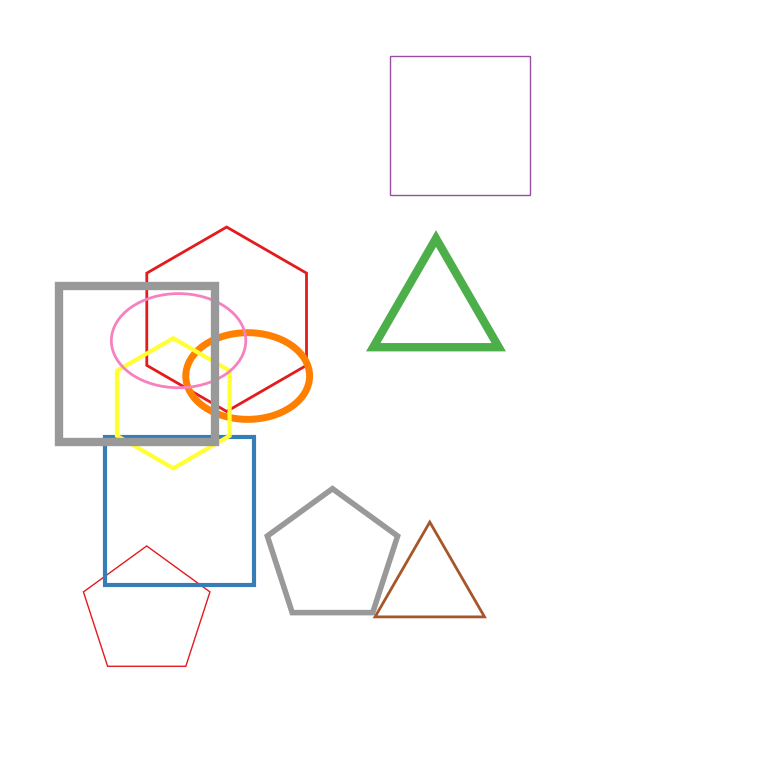[{"shape": "pentagon", "thickness": 0.5, "radius": 0.43, "center": [0.191, 0.205]}, {"shape": "hexagon", "thickness": 1, "radius": 0.6, "center": [0.294, 0.585]}, {"shape": "square", "thickness": 1.5, "radius": 0.48, "center": [0.233, 0.337]}, {"shape": "triangle", "thickness": 3, "radius": 0.47, "center": [0.566, 0.596]}, {"shape": "square", "thickness": 0.5, "radius": 0.45, "center": [0.597, 0.837]}, {"shape": "oval", "thickness": 2.5, "radius": 0.4, "center": [0.322, 0.512]}, {"shape": "hexagon", "thickness": 1.5, "radius": 0.42, "center": [0.225, 0.476]}, {"shape": "triangle", "thickness": 1, "radius": 0.41, "center": [0.558, 0.24]}, {"shape": "oval", "thickness": 1, "radius": 0.44, "center": [0.232, 0.558]}, {"shape": "pentagon", "thickness": 2, "radius": 0.44, "center": [0.432, 0.276]}, {"shape": "square", "thickness": 3, "radius": 0.5, "center": [0.178, 0.527]}]